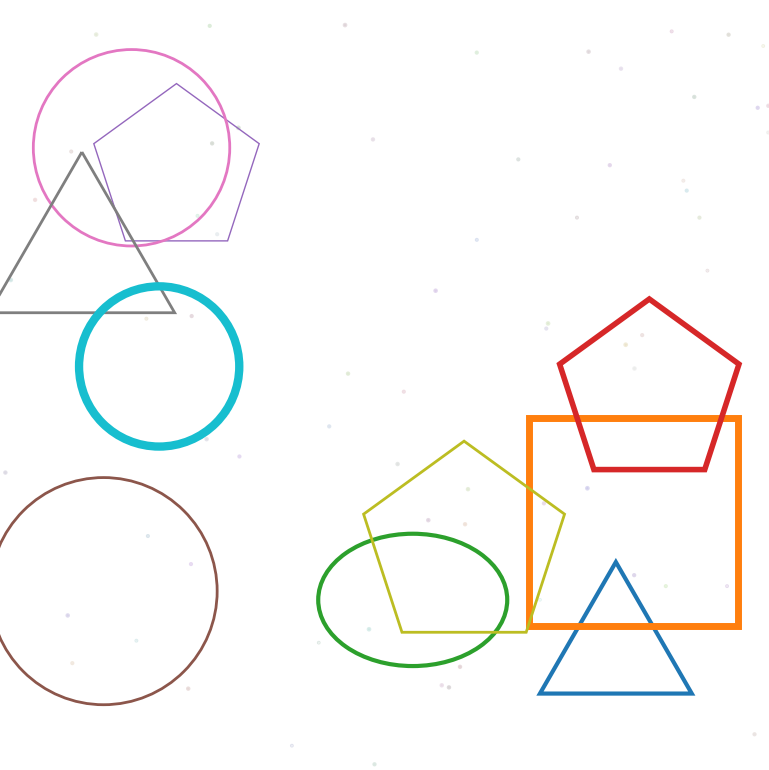[{"shape": "triangle", "thickness": 1.5, "radius": 0.57, "center": [0.8, 0.156]}, {"shape": "square", "thickness": 2.5, "radius": 0.68, "center": [0.823, 0.322]}, {"shape": "oval", "thickness": 1.5, "radius": 0.61, "center": [0.536, 0.221]}, {"shape": "pentagon", "thickness": 2, "radius": 0.61, "center": [0.843, 0.489]}, {"shape": "pentagon", "thickness": 0.5, "radius": 0.56, "center": [0.229, 0.779]}, {"shape": "circle", "thickness": 1, "radius": 0.74, "center": [0.135, 0.232]}, {"shape": "circle", "thickness": 1, "radius": 0.64, "center": [0.171, 0.808]}, {"shape": "triangle", "thickness": 1, "radius": 0.7, "center": [0.106, 0.663]}, {"shape": "pentagon", "thickness": 1, "radius": 0.69, "center": [0.603, 0.29]}, {"shape": "circle", "thickness": 3, "radius": 0.52, "center": [0.207, 0.524]}]